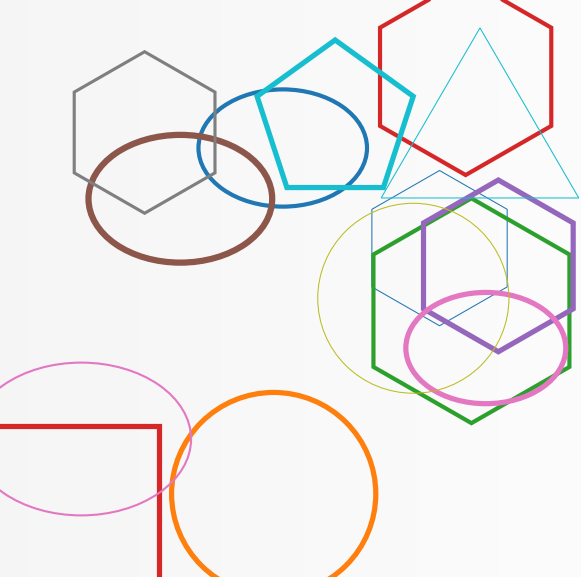[{"shape": "oval", "thickness": 2, "radius": 0.72, "center": [0.486, 0.743]}, {"shape": "hexagon", "thickness": 0.5, "radius": 0.67, "center": [0.756, 0.569]}, {"shape": "circle", "thickness": 2.5, "radius": 0.88, "center": [0.471, 0.144]}, {"shape": "hexagon", "thickness": 2, "radius": 0.97, "center": [0.811, 0.461]}, {"shape": "hexagon", "thickness": 2, "radius": 0.85, "center": [0.801, 0.866]}, {"shape": "square", "thickness": 2.5, "radius": 0.81, "center": [0.112, 0.1]}, {"shape": "hexagon", "thickness": 2.5, "radius": 0.74, "center": [0.857, 0.539]}, {"shape": "oval", "thickness": 3, "radius": 0.79, "center": [0.31, 0.655]}, {"shape": "oval", "thickness": 1, "radius": 0.94, "center": [0.14, 0.239]}, {"shape": "oval", "thickness": 2.5, "radius": 0.69, "center": [0.836, 0.396]}, {"shape": "hexagon", "thickness": 1.5, "radius": 0.7, "center": [0.249, 0.77]}, {"shape": "circle", "thickness": 0.5, "radius": 0.82, "center": [0.711, 0.483]}, {"shape": "triangle", "thickness": 0.5, "radius": 0.98, "center": [0.826, 0.754]}, {"shape": "pentagon", "thickness": 2.5, "radius": 0.71, "center": [0.577, 0.789]}]